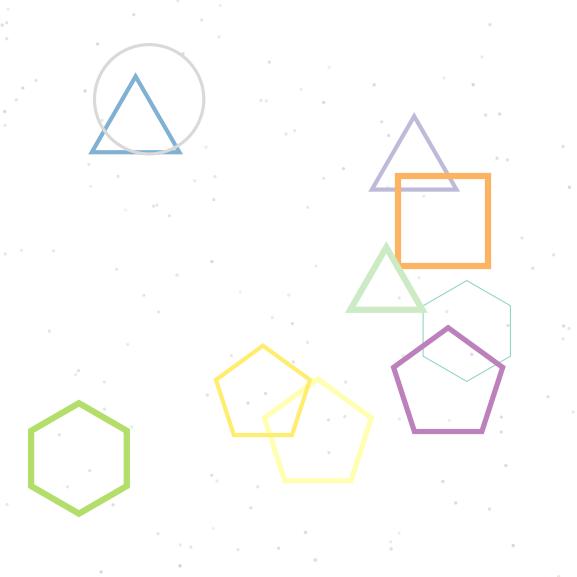[{"shape": "hexagon", "thickness": 0.5, "radius": 0.44, "center": [0.808, 0.426]}, {"shape": "pentagon", "thickness": 2.5, "radius": 0.49, "center": [0.55, 0.245]}, {"shape": "triangle", "thickness": 2, "radius": 0.42, "center": [0.717, 0.713]}, {"shape": "triangle", "thickness": 2, "radius": 0.44, "center": [0.235, 0.779]}, {"shape": "square", "thickness": 3, "radius": 0.39, "center": [0.768, 0.616]}, {"shape": "hexagon", "thickness": 3, "radius": 0.48, "center": [0.137, 0.205]}, {"shape": "circle", "thickness": 1.5, "radius": 0.47, "center": [0.258, 0.827]}, {"shape": "pentagon", "thickness": 2.5, "radius": 0.5, "center": [0.776, 0.332]}, {"shape": "triangle", "thickness": 3, "radius": 0.36, "center": [0.669, 0.499]}, {"shape": "pentagon", "thickness": 2, "radius": 0.43, "center": [0.455, 0.315]}]